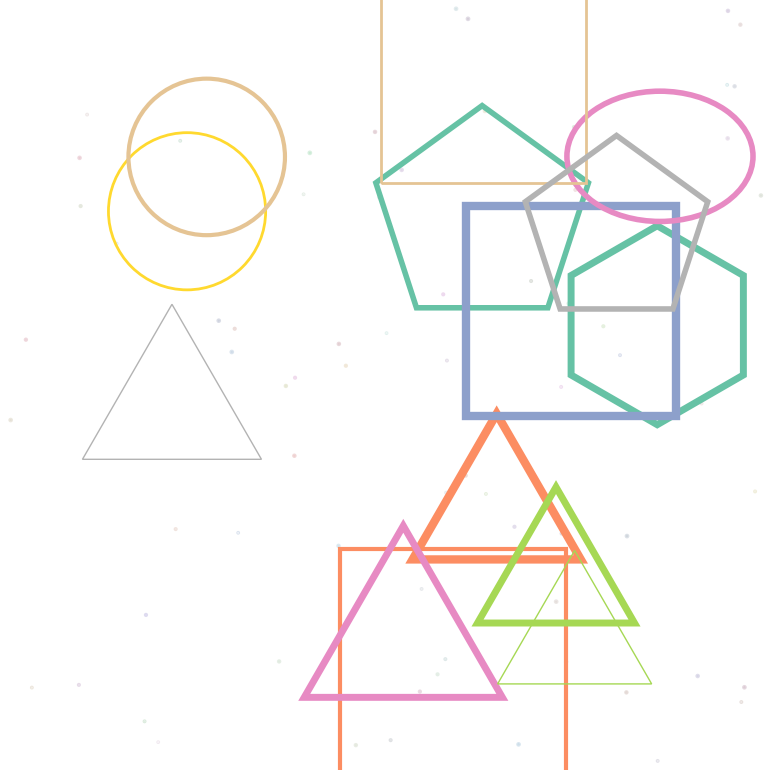[{"shape": "hexagon", "thickness": 2.5, "radius": 0.65, "center": [0.854, 0.578]}, {"shape": "pentagon", "thickness": 2, "radius": 0.73, "center": [0.626, 0.718]}, {"shape": "triangle", "thickness": 3, "radius": 0.63, "center": [0.645, 0.337]}, {"shape": "square", "thickness": 1.5, "radius": 0.74, "center": [0.588, 0.14]}, {"shape": "square", "thickness": 3, "radius": 0.68, "center": [0.742, 0.596]}, {"shape": "triangle", "thickness": 2.5, "radius": 0.74, "center": [0.524, 0.169]}, {"shape": "oval", "thickness": 2, "radius": 0.6, "center": [0.857, 0.797]}, {"shape": "triangle", "thickness": 2.5, "radius": 0.59, "center": [0.722, 0.25]}, {"shape": "triangle", "thickness": 0.5, "radius": 0.58, "center": [0.746, 0.17]}, {"shape": "circle", "thickness": 1, "radius": 0.51, "center": [0.243, 0.726]}, {"shape": "circle", "thickness": 1.5, "radius": 0.51, "center": [0.268, 0.796]}, {"shape": "square", "thickness": 1, "radius": 0.66, "center": [0.628, 0.895]}, {"shape": "pentagon", "thickness": 2, "radius": 0.62, "center": [0.801, 0.699]}, {"shape": "triangle", "thickness": 0.5, "radius": 0.67, "center": [0.223, 0.471]}]